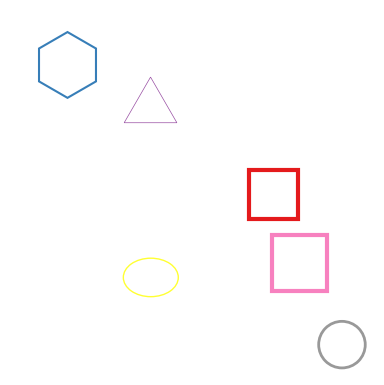[{"shape": "square", "thickness": 3, "radius": 0.32, "center": [0.71, 0.495]}, {"shape": "hexagon", "thickness": 1.5, "radius": 0.43, "center": [0.175, 0.831]}, {"shape": "triangle", "thickness": 0.5, "radius": 0.4, "center": [0.391, 0.721]}, {"shape": "oval", "thickness": 1, "radius": 0.36, "center": [0.392, 0.279]}, {"shape": "square", "thickness": 3, "radius": 0.36, "center": [0.777, 0.317]}, {"shape": "circle", "thickness": 2, "radius": 0.3, "center": [0.888, 0.105]}]